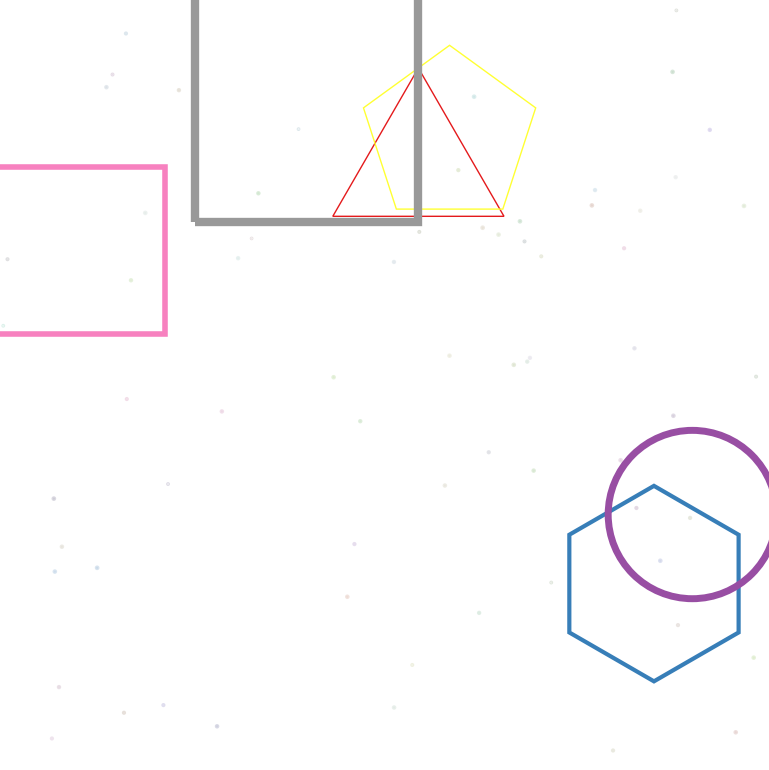[{"shape": "triangle", "thickness": 0.5, "radius": 0.64, "center": [0.543, 0.783]}, {"shape": "hexagon", "thickness": 1.5, "radius": 0.63, "center": [0.849, 0.242]}, {"shape": "circle", "thickness": 2.5, "radius": 0.55, "center": [0.899, 0.332]}, {"shape": "pentagon", "thickness": 0.5, "radius": 0.59, "center": [0.584, 0.824]}, {"shape": "square", "thickness": 2, "radius": 0.54, "center": [0.106, 0.675]}, {"shape": "square", "thickness": 3, "radius": 0.72, "center": [0.398, 0.857]}]